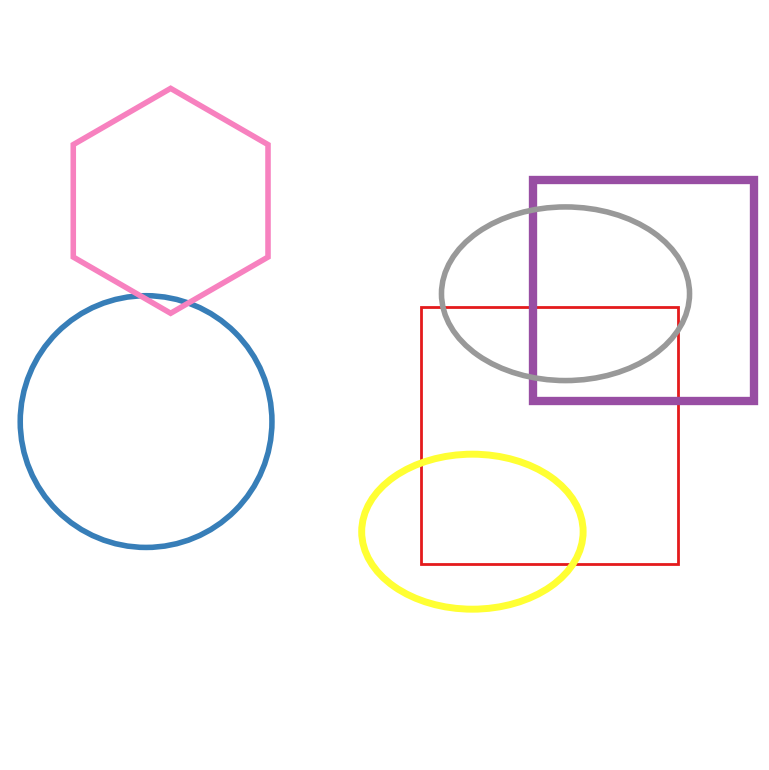[{"shape": "square", "thickness": 1, "radius": 0.83, "center": [0.714, 0.435]}, {"shape": "circle", "thickness": 2, "radius": 0.82, "center": [0.19, 0.453]}, {"shape": "square", "thickness": 3, "radius": 0.72, "center": [0.836, 0.623]}, {"shape": "oval", "thickness": 2.5, "radius": 0.72, "center": [0.614, 0.309]}, {"shape": "hexagon", "thickness": 2, "radius": 0.73, "center": [0.222, 0.739]}, {"shape": "oval", "thickness": 2, "radius": 0.81, "center": [0.734, 0.619]}]